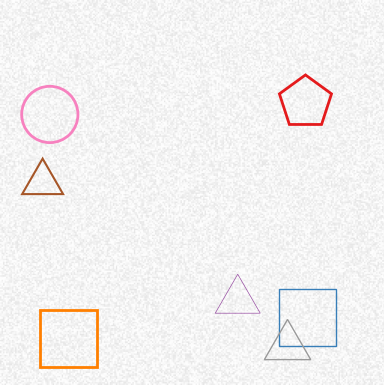[{"shape": "pentagon", "thickness": 2, "radius": 0.36, "center": [0.793, 0.734]}, {"shape": "square", "thickness": 1, "radius": 0.37, "center": [0.798, 0.175]}, {"shape": "triangle", "thickness": 0.5, "radius": 0.34, "center": [0.617, 0.22]}, {"shape": "square", "thickness": 2, "radius": 0.37, "center": [0.179, 0.12]}, {"shape": "triangle", "thickness": 1.5, "radius": 0.31, "center": [0.111, 0.527]}, {"shape": "circle", "thickness": 2, "radius": 0.37, "center": [0.129, 0.703]}, {"shape": "triangle", "thickness": 1, "radius": 0.35, "center": [0.747, 0.101]}]